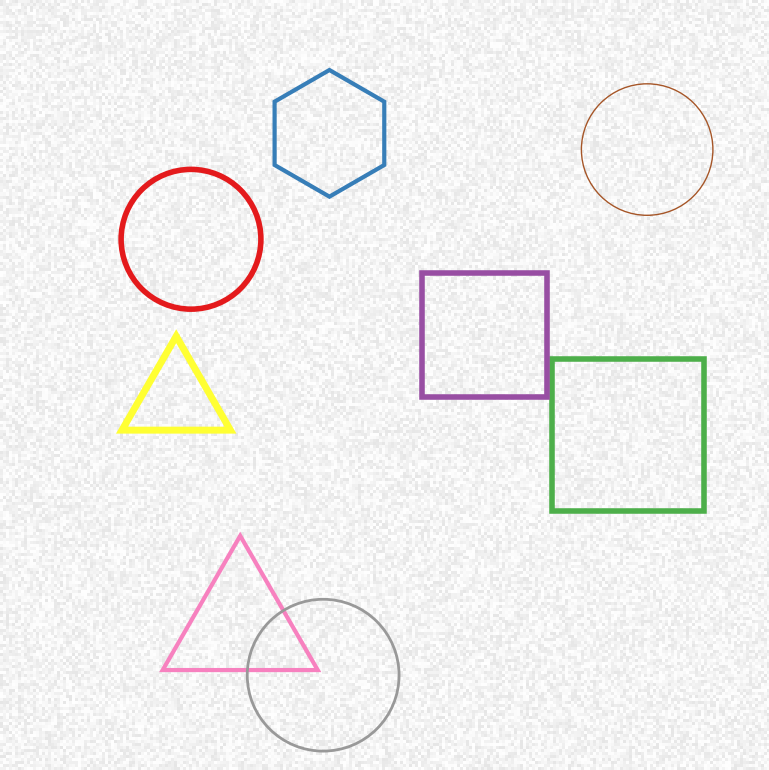[{"shape": "circle", "thickness": 2, "radius": 0.45, "center": [0.248, 0.689]}, {"shape": "hexagon", "thickness": 1.5, "radius": 0.41, "center": [0.428, 0.827]}, {"shape": "square", "thickness": 2, "radius": 0.49, "center": [0.815, 0.435]}, {"shape": "square", "thickness": 2, "radius": 0.4, "center": [0.63, 0.565]}, {"shape": "triangle", "thickness": 2.5, "radius": 0.41, "center": [0.229, 0.482]}, {"shape": "circle", "thickness": 0.5, "radius": 0.43, "center": [0.84, 0.806]}, {"shape": "triangle", "thickness": 1.5, "radius": 0.58, "center": [0.312, 0.188]}, {"shape": "circle", "thickness": 1, "radius": 0.49, "center": [0.42, 0.123]}]